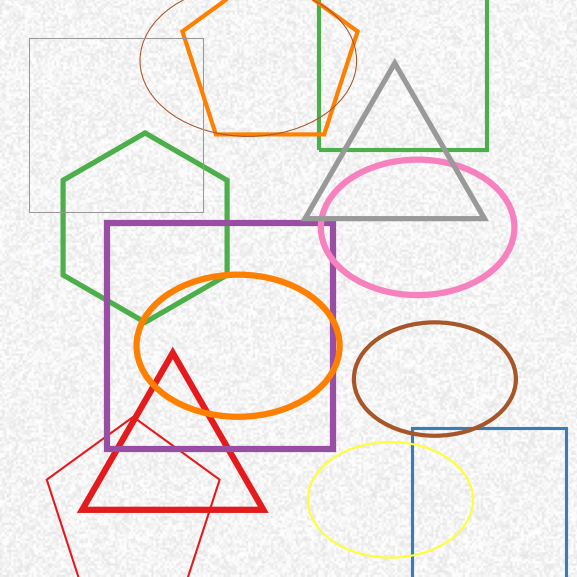[{"shape": "pentagon", "thickness": 1, "radius": 0.79, "center": [0.231, 0.12]}, {"shape": "triangle", "thickness": 3, "radius": 0.91, "center": [0.299, 0.207]}, {"shape": "square", "thickness": 1.5, "radius": 0.67, "center": [0.846, 0.125]}, {"shape": "square", "thickness": 2, "radius": 0.73, "center": [0.697, 0.885]}, {"shape": "hexagon", "thickness": 2.5, "radius": 0.82, "center": [0.251, 0.605]}, {"shape": "square", "thickness": 3, "radius": 0.98, "center": [0.381, 0.417]}, {"shape": "pentagon", "thickness": 2, "radius": 0.8, "center": [0.468, 0.895]}, {"shape": "oval", "thickness": 3, "radius": 0.88, "center": [0.412, 0.4]}, {"shape": "oval", "thickness": 1, "radius": 0.71, "center": [0.676, 0.134]}, {"shape": "oval", "thickness": 2, "radius": 0.7, "center": [0.753, 0.343]}, {"shape": "oval", "thickness": 0.5, "radius": 0.94, "center": [0.43, 0.894]}, {"shape": "oval", "thickness": 3, "radius": 0.84, "center": [0.723, 0.605]}, {"shape": "triangle", "thickness": 2.5, "radius": 0.9, "center": [0.684, 0.71]}, {"shape": "square", "thickness": 0.5, "radius": 0.75, "center": [0.2, 0.783]}]